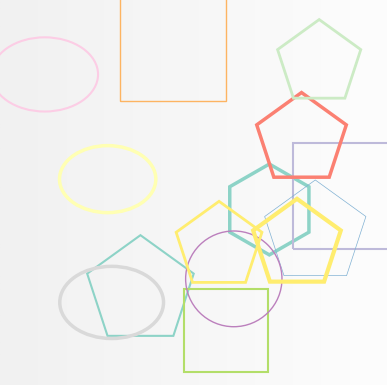[{"shape": "pentagon", "thickness": 1.5, "radius": 0.72, "center": [0.362, 0.245]}, {"shape": "hexagon", "thickness": 2.5, "radius": 0.59, "center": [0.695, 0.456]}, {"shape": "oval", "thickness": 2.5, "radius": 0.62, "center": [0.278, 0.535]}, {"shape": "square", "thickness": 1.5, "radius": 0.69, "center": [0.894, 0.491]}, {"shape": "pentagon", "thickness": 2.5, "radius": 0.61, "center": [0.778, 0.638]}, {"shape": "pentagon", "thickness": 0.5, "radius": 0.69, "center": [0.814, 0.395]}, {"shape": "square", "thickness": 1, "radius": 0.68, "center": [0.446, 0.874]}, {"shape": "square", "thickness": 1.5, "radius": 0.54, "center": [0.583, 0.142]}, {"shape": "oval", "thickness": 1.5, "radius": 0.69, "center": [0.115, 0.807]}, {"shape": "oval", "thickness": 2.5, "radius": 0.67, "center": [0.288, 0.214]}, {"shape": "circle", "thickness": 1, "radius": 0.62, "center": [0.603, 0.276]}, {"shape": "pentagon", "thickness": 2, "radius": 0.56, "center": [0.824, 0.836]}, {"shape": "pentagon", "thickness": 3, "radius": 0.59, "center": [0.766, 0.365]}, {"shape": "pentagon", "thickness": 2, "radius": 0.58, "center": [0.565, 0.361]}]